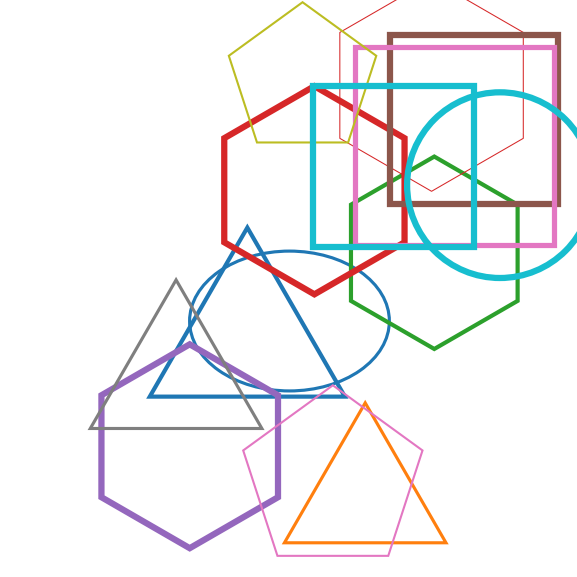[{"shape": "triangle", "thickness": 2, "radius": 0.98, "center": [0.428, 0.41]}, {"shape": "oval", "thickness": 1.5, "radius": 0.86, "center": [0.501, 0.443]}, {"shape": "triangle", "thickness": 1.5, "radius": 0.81, "center": [0.632, 0.14]}, {"shape": "hexagon", "thickness": 2, "radius": 0.83, "center": [0.752, 0.561]}, {"shape": "hexagon", "thickness": 3, "radius": 0.9, "center": [0.544, 0.67]}, {"shape": "hexagon", "thickness": 0.5, "radius": 0.92, "center": [0.747, 0.851]}, {"shape": "hexagon", "thickness": 3, "radius": 0.88, "center": [0.329, 0.226]}, {"shape": "square", "thickness": 3, "radius": 0.73, "center": [0.821, 0.792]}, {"shape": "square", "thickness": 2.5, "radius": 0.86, "center": [0.787, 0.746]}, {"shape": "pentagon", "thickness": 1, "radius": 0.82, "center": [0.576, 0.169]}, {"shape": "triangle", "thickness": 1.5, "radius": 0.86, "center": [0.305, 0.343]}, {"shape": "pentagon", "thickness": 1, "radius": 0.67, "center": [0.524, 0.861]}, {"shape": "circle", "thickness": 3, "radius": 0.8, "center": [0.866, 0.679]}, {"shape": "square", "thickness": 3, "radius": 0.7, "center": [0.681, 0.711]}]